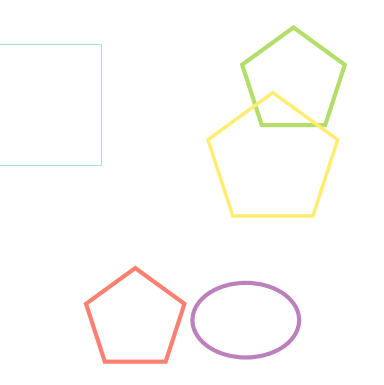[{"shape": "square", "thickness": 0.5, "radius": 0.79, "center": [0.105, 0.728]}, {"shape": "pentagon", "thickness": 3, "radius": 0.67, "center": [0.351, 0.169]}, {"shape": "pentagon", "thickness": 3, "radius": 0.7, "center": [0.762, 0.788]}, {"shape": "oval", "thickness": 3, "radius": 0.69, "center": [0.638, 0.168]}, {"shape": "pentagon", "thickness": 2.5, "radius": 0.89, "center": [0.709, 0.582]}]